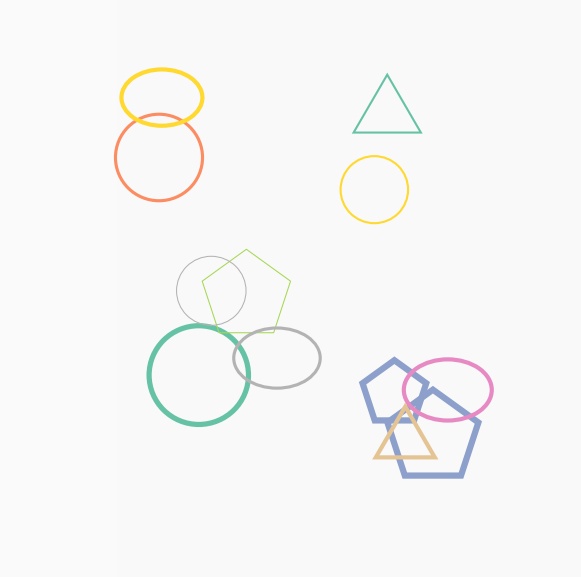[{"shape": "circle", "thickness": 2.5, "radius": 0.43, "center": [0.342, 0.35]}, {"shape": "triangle", "thickness": 1, "radius": 0.33, "center": [0.666, 0.803]}, {"shape": "circle", "thickness": 1.5, "radius": 0.37, "center": [0.274, 0.726]}, {"shape": "pentagon", "thickness": 3, "radius": 0.41, "center": [0.745, 0.242]}, {"shape": "pentagon", "thickness": 3, "radius": 0.29, "center": [0.679, 0.318]}, {"shape": "oval", "thickness": 2, "radius": 0.38, "center": [0.77, 0.324]}, {"shape": "pentagon", "thickness": 0.5, "radius": 0.4, "center": [0.424, 0.488]}, {"shape": "circle", "thickness": 1, "radius": 0.29, "center": [0.644, 0.671]}, {"shape": "oval", "thickness": 2, "radius": 0.35, "center": [0.279, 0.83]}, {"shape": "triangle", "thickness": 2, "radius": 0.29, "center": [0.697, 0.236]}, {"shape": "oval", "thickness": 1.5, "radius": 0.37, "center": [0.477, 0.379]}, {"shape": "circle", "thickness": 0.5, "radius": 0.3, "center": [0.364, 0.496]}]